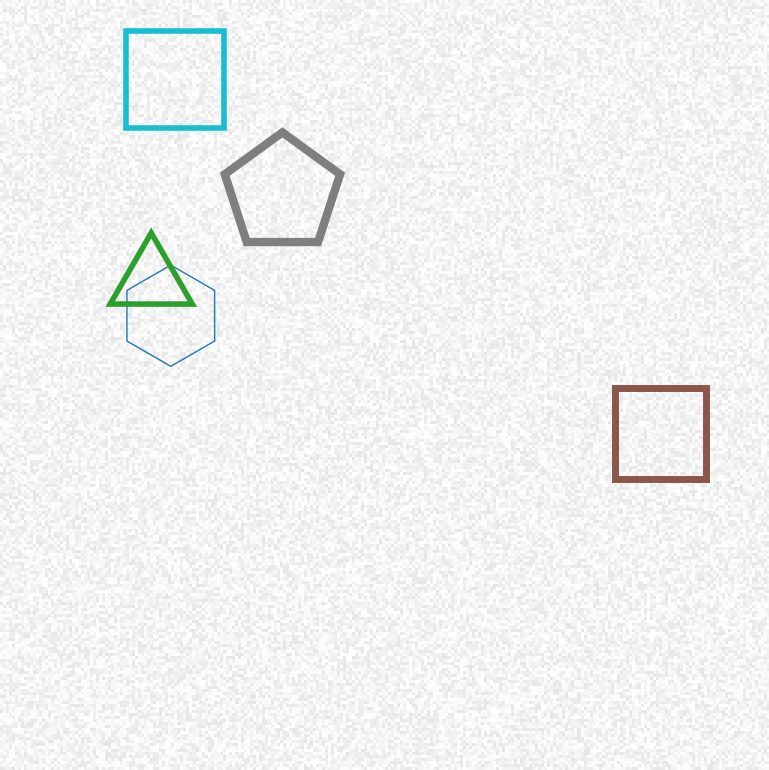[{"shape": "hexagon", "thickness": 0.5, "radius": 0.33, "center": [0.222, 0.59]}, {"shape": "triangle", "thickness": 2, "radius": 0.31, "center": [0.196, 0.636]}, {"shape": "square", "thickness": 2.5, "radius": 0.3, "center": [0.858, 0.437]}, {"shape": "pentagon", "thickness": 3, "radius": 0.39, "center": [0.367, 0.749]}, {"shape": "square", "thickness": 2, "radius": 0.32, "center": [0.228, 0.897]}]